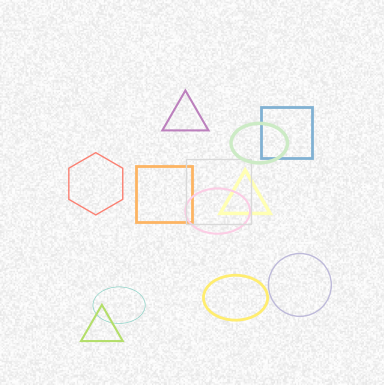[{"shape": "oval", "thickness": 0.5, "radius": 0.34, "center": [0.309, 0.207]}, {"shape": "triangle", "thickness": 2.5, "radius": 0.37, "center": [0.637, 0.483]}, {"shape": "circle", "thickness": 1, "radius": 0.41, "center": [0.779, 0.26]}, {"shape": "hexagon", "thickness": 1, "radius": 0.4, "center": [0.249, 0.523]}, {"shape": "square", "thickness": 2, "radius": 0.33, "center": [0.744, 0.655]}, {"shape": "square", "thickness": 2, "radius": 0.36, "center": [0.427, 0.496]}, {"shape": "triangle", "thickness": 1.5, "radius": 0.31, "center": [0.265, 0.145]}, {"shape": "oval", "thickness": 1.5, "radius": 0.42, "center": [0.565, 0.452]}, {"shape": "square", "thickness": 1, "radius": 0.42, "center": [0.567, 0.503]}, {"shape": "triangle", "thickness": 1.5, "radius": 0.35, "center": [0.482, 0.696]}, {"shape": "oval", "thickness": 2.5, "radius": 0.37, "center": [0.673, 0.628]}, {"shape": "oval", "thickness": 2, "radius": 0.42, "center": [0.612, 0.227]}]